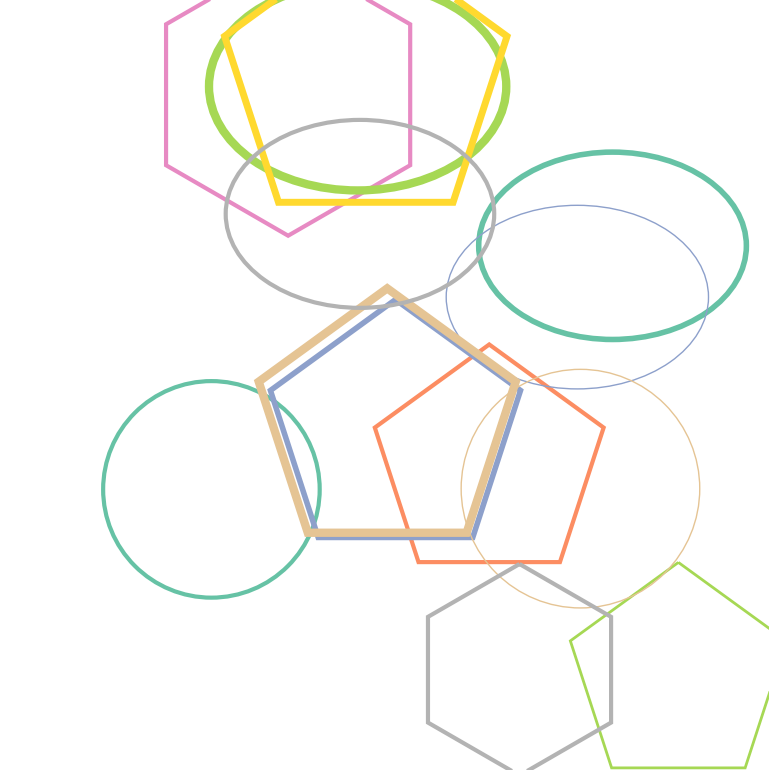[{"shape": "oval", "thickness": 2, "radius": 0.87, "center": [0.796, 0.681]}, {"shape": "circle", "thickness": 1.5, "radius": 0.7, "center": [0.275, 0.364]}, {"shape": "pentagon", "thickness": 1.5, "radius": 0.78, "center": [0.635, 0.396]}, {"shape": "pentagon", "thickness": 2, "radius": 0.85, "center": [0.514, 0.44]}, {"shape": "oval", "thickness": 0.5, "radius": 0.85, "center": [0.75, 0.614]}, {"shape": "hexagon", "thickness": 1.5, "radius": 0.92, "center": [0.374, 0.877]}, {"shape": "pentagon", "thickness": 1, "radius": 0.74, "center": [0.881, 0.122]}, {"shape": "oval", "thickness": 3, "radius": 0.97, "center": [0.464, 0.888]}, {"shape": "pentagon", "thickness": 2.5, "radius": 0.96, "center": [0.475, 0.893]}, {"shape": "circle", "thickness": 0.5, "radius": 0.77, "center": [0.754, 0.365]}, {"shape": "pentagon", "thickness": 3, "radius": 0.88, "center": [0.503, 0.45]}, {"shape": "oval", "thickness": 1.5, "radius": 0.87, "center": [0.467, 0.722]}, {"shape": "hexagon", "thickness": 1.5, "radius": 0.69, "center": [0.675, 0.13]}]